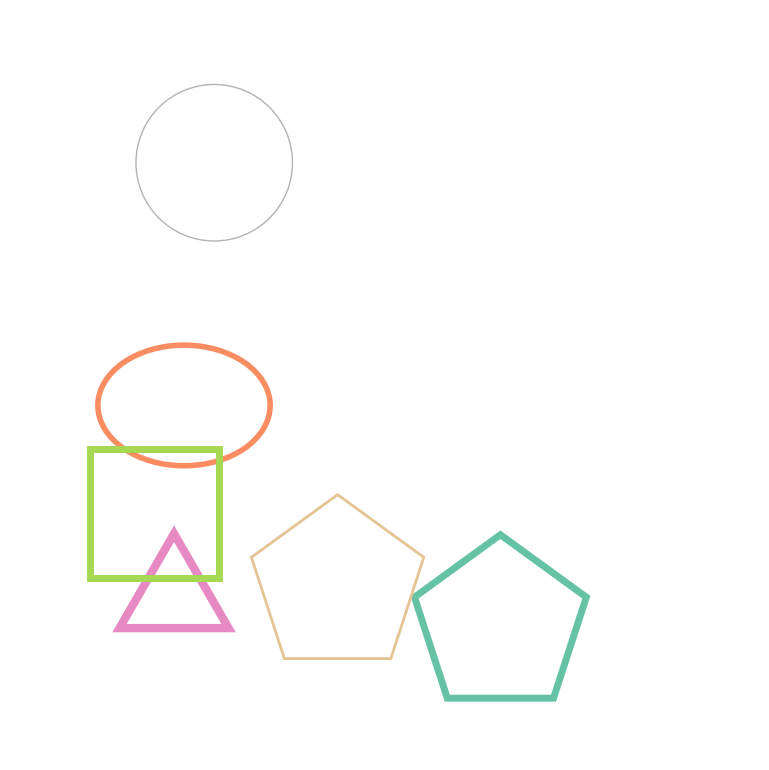[{"shape": "pentagon", "thickness": 2.5, "radius": 0.59, "center": [0.65, 0.188]}, {"shape": "oval", "thickness": 2, "radius": 0.56, "center": [0.239, 0.473]}, {"shape": "triangle", "thickness": 3, "radius": 0.41, "center": [0.226, 0.225]}, {"shape": "square", "thickness": 2.5, "radius": 0.42, "center": [0.2, 0.334]}, {"shape": "pentagon", "thickness": 1, "radius": 0.59, "center": [0.438, 0.24]}, {"shape": "circle", "thickness": 0.5, "radius": 0.51, "center": [0.278, 0.789]}]